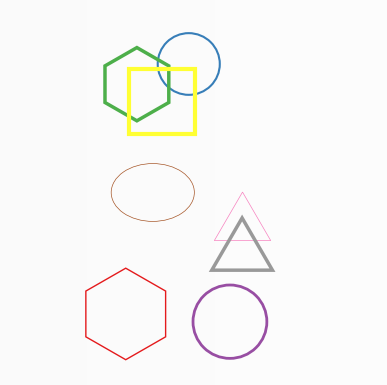[{"shape": "hexagon", "thickness": 1, "radius": 0.59, "center": [0.324, 0.185]}, {"shape": "circle", "thickness": 1.5, "radius": 0.4, "center": [0.487, 0.834]}, {"shape": "hexagon", "thickness": 2.5, "radius": 0.48, "center": [0.353, 0.781]}, {"shape": "circle", "thickness": 2, "radius": 0.48, "center": [0.593, 0.164]}, {"shape": "square", "thickness": 3, "radius": 0.42, "center": [0.419, 0.736]}, {"shape": "oval", "thickness": 0.5, "radius": 0.54, "center": [0.394, 0.5]}, {"shape": "triangle", "thickness": 0.5, "radius": 0.42, "center": [0.626, 0.417]}, {"shape": "triangle", "thickness": 2.5, "radius": 0.45, "center": [0.625, 0.343]}]